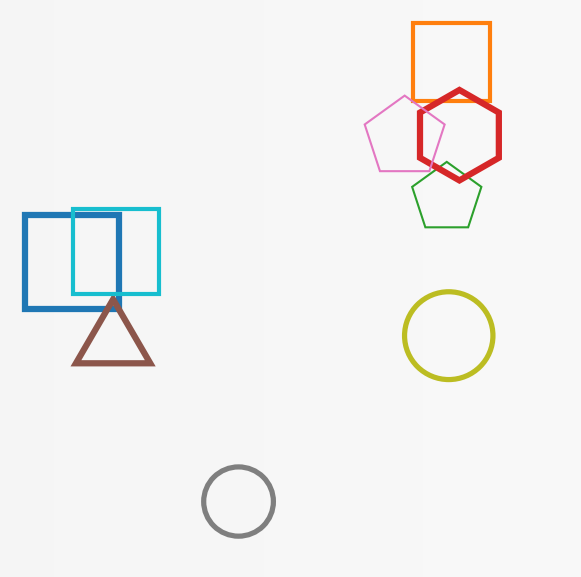[{"shape": "square", "thickness": 3, "radius": 0.4, "center": [0.123, 0.545]}, {"shape": "square", "thickness": 2, "radius": 0.33, "center": [0.777, 0.892]}, {"shape": "pentagon", "thickness": 1, "radius": 0.31, "center": [0.769, 0.656]}, {"shape": "hexagon", "thickness": 3, "radius": 0.39, "center": [0.79, 0.765]}, {"shape": "triangle", "thickness": 3, "radius": 0.37, "center": [0.195, 0.407]}, {"shape": "pentagon", "thickness": 1, "radius": 0.36, "center": [0.696, 0.761]}, {"shape": "circle", "thickness": 2.5, "radius": 0.3, "center": [0.41, 0.131]}, {"shape": "circle", "thickness": 2.5, "radius": 0.38, "center": [0.772, 0.418]}, {"shape": "square", "thickness": 2, "radius": 0.37, "center": [0.199, 0.564]}]